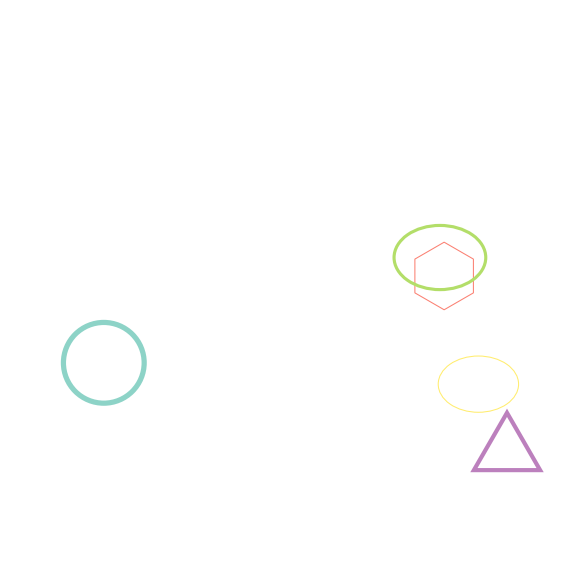[{"shape": "circle", "thickness": 2.5, "radius": 0.35, "center": [0.18, 0.371]}, {"shape": "hexagon", "thickness": 0.5, "radius": 0.29, "center": [0.769, 0.521]}, {"shape": "oval", "thickness": 1.5, "radius": 0.4, "center": [0.762, 0.553]}, {"shape": "triangle", "thickness": 2, "radius": 0.33, "center": [0.878, 0.218]}, {"shape": "oval", "thickness": 0.5, "radius": 0.35, "center": [0.828, 0.334]}]